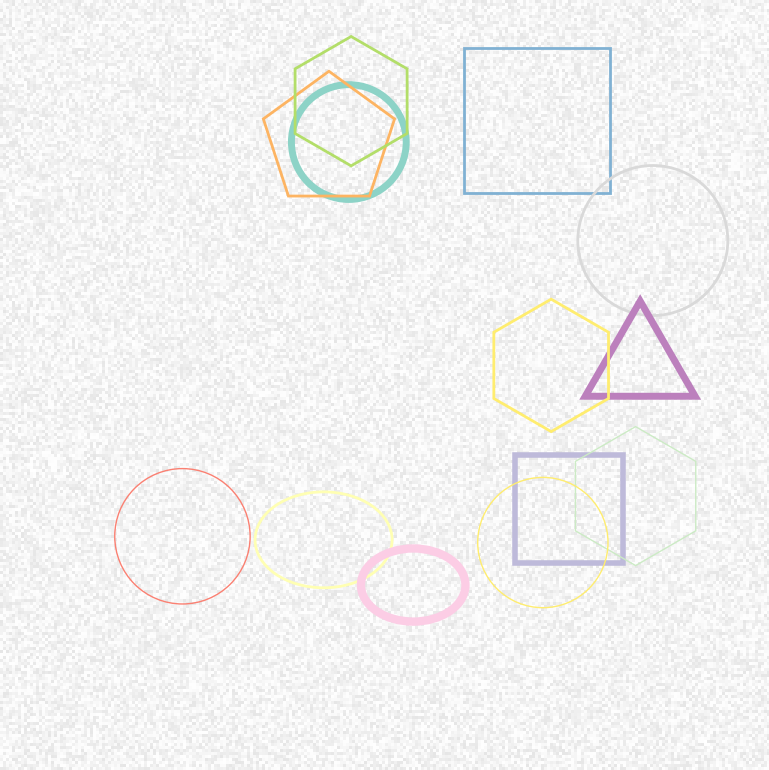[{"shape": "circle", "thickness": 2.5, "radius": 0.37, "center": [0.453, 0.816]}, {"shape": "oval", "thickness": 1, "radius": 0.44, "center": [0.42, 0.299]}, {"shape": "square", "thickness": 2, "radius": 0.35, "center": [0.739, 0.339]}, {"shape": "circle", "thickness": 0.5, "radius": 0.44, "center": [0.237, 0.304]}, {"shape": "square", "thickness": 1, "radius": 0.47, "center": [0.698, 0.843]}, {"shape": "pentagon", "thickness": 1, "radius": 0.45, "center": [0.427, 0.818]}, {"shape": "hexagon", "thickness": 1, "radius": 0.42, "center": [0.456, 0.869]}, {"shape": "oval", "thickness": 3, "radius": 0.34, "center": [0.537, 0.24]}, {"shape": "circle", "thickness": 1, "radius": 0.49, "center": [0.848, 0.688]}, {"shape": "triangle", "thickness": 2.5, "radius": 0.41, "center": [0.831, 0.527]}, {"shape": "hexagon", "thickness": 0.5, "radius": 0.45, "center": [0.825, 0.356]}, {"shape": "circle", "thickness": 0.5, "radius": 0.42, "center": [0.705, 0.295]}, {"shape": "hexagon", "thickness": 1, "radius": 0.43, "center": [0.716, 0.525]}]